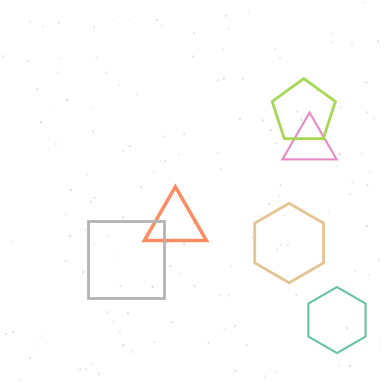[{"shape": "hexagon", "thickness": 1.5, "radius": 0.43, "center": [0.875, 0.169]}, {"shape": "triangle", "thickness": 2.5, "radius": 0.47, "center": [0.455, 0.422]}, {"shape": "triangle", "thickness": 1.5, "radius": 0.41, "center": [0.804, 0.627]}, {"shape": "pentagon", "thickness": 2, "radius": 0.43, "center": [0.789, 0.71]}, {"shape": "hexagon", "thickness": 2, "radius": 0.52, "center": [0.751, 0.369]}, {"shape": "square", "thickness": 2, "radius": 0.5, "center": [0.327, 0.325]}]